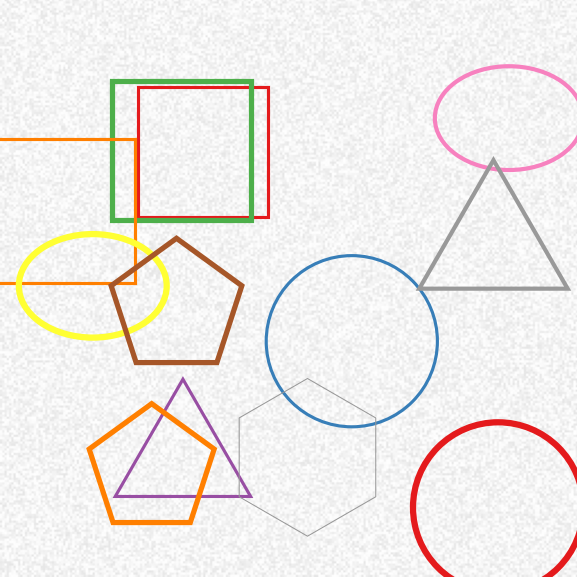[{"shape": "square", "thickness": 1.5, "radius": 0.56, "center": [0.351, 0.736]}, {"shape": "circle", "thickness": 3, "radius": 0.74, "center": [0.863, 0.12]}, {"shape": "circle", "thickness": 1.5, "radius": 0.74, "center": [0.609, 0.408]}, {"shape": "square", "thickness": 2.5, "radius": 0.6, "center": [0.314, 0.738]}, {"shape": "triangle", "thickness": 1.5, "radius": 0.68, "center": [0.317, 0.207]}, {"shape": "square", "thickness": 1.5, "radius": 0.62, "center": [0.11, 0.634]}, {"shape": "pentagon", "thickness": 2.5, "radius": 0.57, "center": [0.263, 0.186]}, {"shape": "oval", "thickness": 3, "radius": 0.64, "center": [0.161, 0.504]}, {"shape": "pentagon", "thickness": 2.5, "radius": 0.59, "center": [0.306, 0.468]}, {"shape": "oval", "thickness": 2, "radius": 0.64, "center": [0.881, 0.795]}, {"shape": "hexagon", "thickness": 0.5, "radius": 0.68, "center": [0.532, 0.207]}, {"shape": "triangle", "thickness": 2, "radius": 0.74, "center": [0.854, 0.573]}]